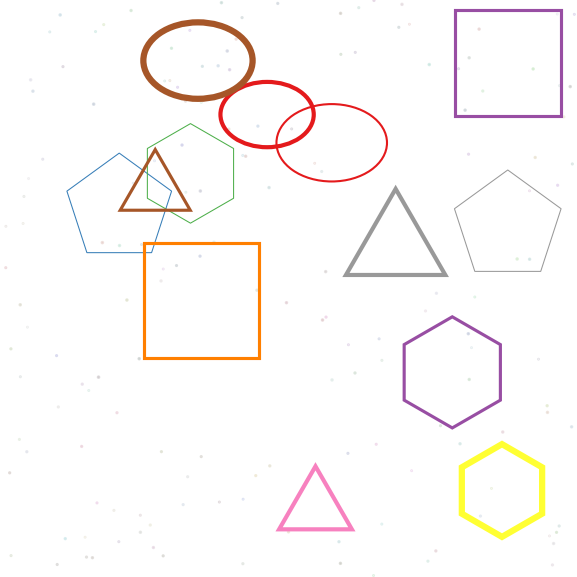[{"shape": "oval", "thickness": 1, "radius": 0.48, "center": [0.574, 0.752]}, {"shape": "oval", "thickness": 2, "radius": 0.4, "center": [0.463, 0.801]}, {"shape": "pentagon", "thickness": 0.5, "radius": 0.48, "center": [0.206, 0.639]}, {"shape": "hexagon", "thickness": 0.5, "radius": 0.43, "center": [0.33, 0.699]}, {"shape": "hexagon", "thickness": 1.5, "radius": 0.48, "center": [0.783, 0.354]}, {"shape": "square", "thickness": 1.5, "radius": 0.46, "center": [0.879, 0.89]}, {"shape": "square", "thickness": 1.5, "radius": 0.5, "center": [0.349, 0.478]}, {"shape": "hexagon", "thickness": 3, "radius": 0.4, "center": [0.869, 0.15]}, {"shape": "oval", "thickness": 3, "radius": 0.47, "center": [0.343, 0.894]}, {"shape": "triangle", "thickness": 1.5, "radius": 0.35, "center": [0.269, 0.67]}, {"shape": "triangle", "thickness": 2, "radius": 0.36, "center": [0.546, 0.119]}, {"shape": "triangle", "thickness": 2, "radius": 0.5, "center": [0.685, 0.573]}, {"shape": "pentagon", "thickness": 0.5, "radius": 0.49, "center": [0.879, 0.608]}]